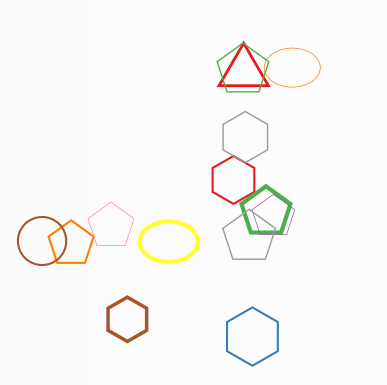[{"shape": "hexagon", "thickness": 1.5, "radius": 0.31, "center": [0.603, 0.533]}, {"shape": "triangle", "thickness": 2, "radius": 0.37, "center": [0.629, 0.814]}, {"shape": "hexagon", "thickness": 1.5, "radius": 0.38, "center": [0.651, 0.126]}, {"shape": "pentagon", "thickness": 1, "radius": 0.35, "center": [0.627, 0.818]}, {"shape": "pentagon", "thickness": 3, "radius": 0.33, "center": [0.686, 0.45]}, {"shape": "pentagon", "thickness": 0.5, "radius": 0.29, "center": [0.705, 0.437]}, {"shape": "pentagon", "thickness": 1.5, "radius": 0.31, "center": [0.183, 0.367]}, {"shape": "oval", "thickness": 0.5, "radius": 0.36, "center": [0.754, 0.824]}, {"shape": "oval", "thickness": 3, "radius": 0.37, "center": [0.435, 0.372]}, {"shape": "hexagon", "thickness": 2.5, "radius": 0.29, "center": [0.329, 0.171]}, {"shape": "circle", "thickness": 1.5, "radius": 0.31, "center": [0.109, 0.374]}, {"shape": "pentagon", "thickness": 0.5, "radius": 0.31, "center": [0.286, 0.413]}, {"shape": "hexagon", "thickness": 1, "radius": 0.33, "center": [0.633, 0.644]}, {"shape": "pentagon", "thickness": 1, "radius": 0.36, "center": [0.643, 0.385]}]